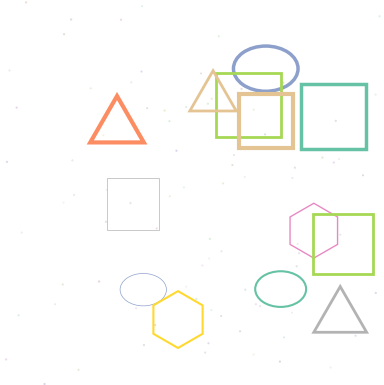[{"shape": "square", "thickness": 2.5, "radius": 0.43, "center": [0.866, 0.697]}, {"shape": "oval", "thickness": 1.5, "radius": 0.33, "center": [0.729, 0.249]}, {"shape": "triangle", "thickness": 3, "radius": 0.4, "center": [0.304, 0.67]}, {"shape": "oval", "thickness": 0.5, "radius": 0.3, "center": [0.372, 0.248]}, {"shape": "oval", "thickness": 2.5, "radius": 0.42, "center": [0.69, 0.822]}, {"shape": "hexagon", "thickness": 1, "radius": 0.36, "center": [0.815, 0.401]}, {"shape": "square", "thickness": 2, "radius": 0.42, "center": [0.646, 0.728]}, {"shape": "square", "thickness": 2, "radius": 0.39, "center": [0.891, 0.367]}, {"shape": "hexagon", "thickness": 1.5, "radius": 0.37, "center": [0.462, 0.17]}, {"shape": "square", "thickness": 3, "radius": 0.35, "center": [0.691, 0.686]}, {"shape": "triangle", "thickness": 2, "radius": 0.35, "center": [0.553, 0.747]}, {"shape": "square", "thickness": 0.5, "radius": 0.34, "center": [0.345, 0.47]}, {"shape": "triangle", "thickness": 2, "radius": 0.4, "center": [0.884, 0.177]}]